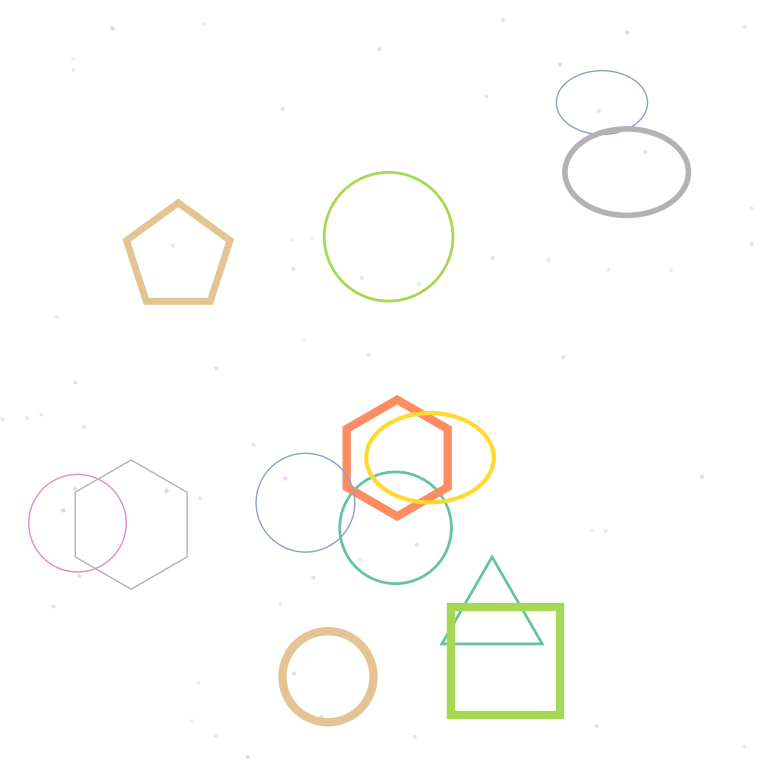[{"shape": "triangle", "thickness": 1, "radius": 0.38, "center": [0.639, 0.201]}, {"shape": "circle", "thickness": 1, "radius": 0.36, "center": [0.514, 0.315]}, {"shape": "hexagon", "thickness": 3, "radius": 0.38, "center": [0.516, 0.405]}, {"shape": "oval", "thickness": 0.5, "radius": 0.3, "center": [0.782, 0.867]}, {"shape": "circle", "thickness": 0.5, "radius": 0.32, "center": [0.397, 0.347]}, {"shape": "circle", "thickness": 0.5, "radius": 0.32, "center": [0.101, 0.321]}, {"shape": "square", "thickness": 3, "radius": 0.35, "center": [0.657, 0.142]}, {"shape": "circle", "thickness": 1, "radius": 0.42, "center": [0.505, 0.693]}, {"shape": "oval", "thickness": 1.5, "radius": 0.41, "center": [0.558, 0.406]}, {"shape": "circle", "thickness": 3, "radius": 0.3, "center": [0.426, 0.121]}, {"shape": "pentagon", "thickness": 2.5, "radius": 0.35, "center": [0.232, 0.666]}, {"shape": "hexagon", "thickness": 0.5, "radius": 0.42, "center": [0.17, 0.319]}, {"shape": "oval", "thickness": 2, "radius": 0.4, "center": [0.814, 0.776]}]